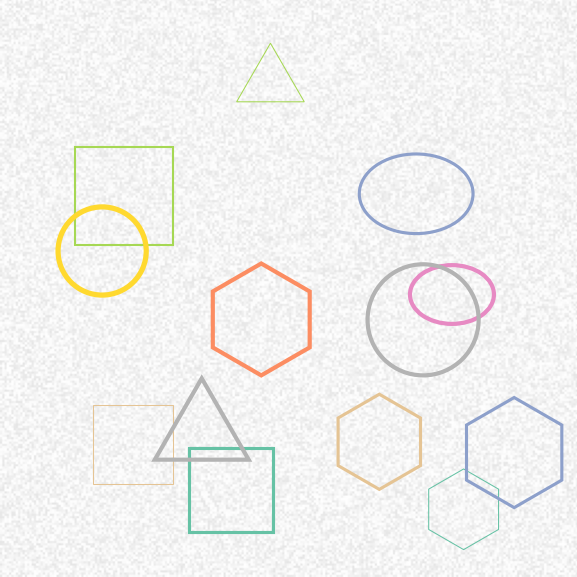[{"shape": "square", "thickness": 1.5, "radius": 0.36, "center": [0.4, 0.151]}, {"shape": "hexagon", "thickness": 0.5, "radius": 0.35, "center": [0.803, 0.117]}, {"shape": "hexagon", "thickness": 2, "radius": 0.48, "center": [0.452, 0.446]}, {"shape": "hexagon", "thickness": 1.5, "radius": 0.48, "center": [0.89, 0.215]}, {"shape": "oval", "thickness": 1.5, "radius": 0.49, "center": [0.721, 0.664]}, {"shape": "oval", "thickness": 2, "radius": 0.36, "center": [0.783, 0.489]}, {"shape": "square", "thickness": 1, "radius": 0.43, "center": [0.215, 0.66]}, {"shape": "triangle", "thickness": 0.5, "radius": 0.34, "center": [0.468, 0.857]}, {"shape": "circle", "thickness": 2.5, "radius": 0.38, "center": [0.177, 0.565]}, {"shape": "hexagon", "thickness": 1.5, "radius": 0.41, "center": [0.657, 0.234]}, {"shape": "square", "thickness": 0.5, "radius": 0.34, "center": [0.23, 0.229]}, {"shape": "circle", "thickness": 2, "radius": 0.48, "center": [0.733, 0.445]}, {"shape": "triangle", "thickness": 2, "radius": 0.47, "center": [0.349, 0.25]}]